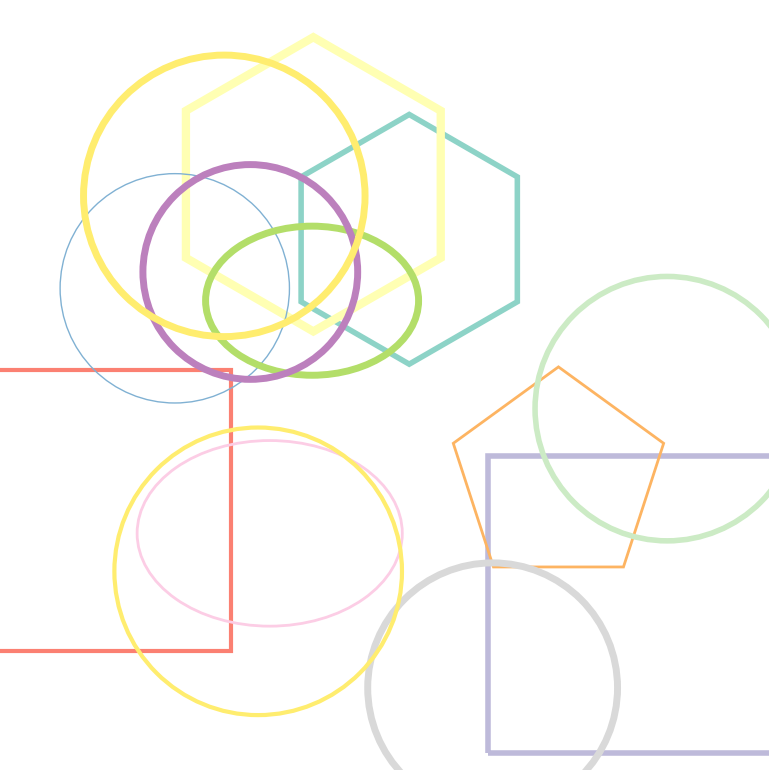[{"shape": "hexagon", "thickness": 2, "radius": 0.81, "center": [0.531, 0.689]}, {"shape": "hexagon", "thickness": 3, "radius": 0.96, "center": [0.407, 0.761]}, {"shape": "square", "thickness": 2, "radius": 0.96, "center": [0.826, 0.215]}, {"shape": "square", "thickness": 1.5, "radius": 0.91, "center": [0.117, 0.337]}, {"shape": "circle", "thickness": 0.5, "radius": 0.74, "center": [0.227, 0.626]}, {"shape": "pentagon", "thickness": 1, "radius": 0.72, "center": [0.725, 0.38]}, {"shape": "oval", "thickness": 2.5, "radius": 0.69, "center": [0.405, 0.609]}, {"shape": "oval", "thickness": 1, "radius": 0.86, "center": [0.35, 0.307]}, {"shape": "circle", "thickness": 2.5, "radius": 0.81, "center": [0.64, 0.107]}, {"shape": "circle", "thickness": 2.5, "radius": 0.7, "center": [0.325, 0.647]}, {"shape": "circle", "thickness": 2, "radius": 0.86, "center": [0.867, 0.469]}, {"shape": "circle", "thickness": 1.5, "radius": 0.93, "center": [0.335, 0.258]}, {"shape": "circle", "thickness": 2.5, "radius": 0.91, "center": [0.291, 0.746]}]